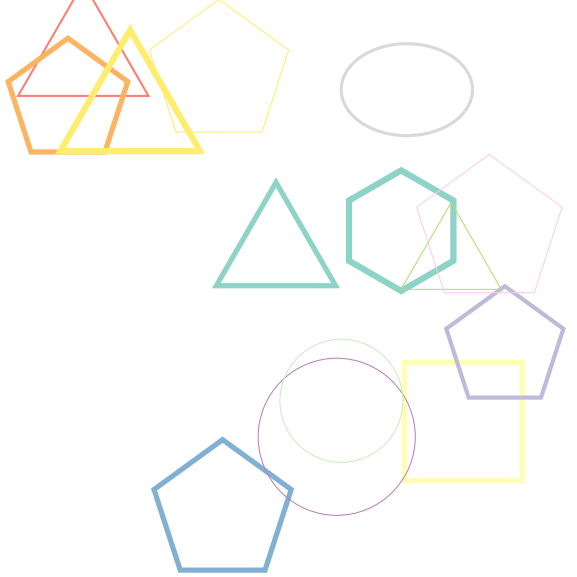[{"shape": "triangle", "thickness": 2.5, "radius": 0.6, "center": [0.478, 0.564]}, {"shape": "hexagon", "thickness": 3, "radius": 0.52, "center": [0.695, 0.6]}, {"shape": "square", "thickness": 2.5, "radius": 0.51, "center": [0.802, 0.27]}, {"shape": "pentagon", "thickness": 2, "radius": 0.53, "center": [0.874, 0.397]}, {"shape": "triangle", "thickness": 1, "radius": 0.65, "center": [0.144, 0.898]}, {"shape": "pentagon", "thickness": 2.5, "radius": 0.62, "center": [0.385, 0.113]}, {"shape": "pentagon", "thickness": 2.5, "radius": 0.54, "center": [0.118, 0.824]}, {"shape": "triangle", "thickness": 0.5, "radius": 0.5, "center": [0.781, 0.548]}, {"shape": "pentagon", "thickness": 0.5, "radius": 0.66, "center": [0.847, 0.599]}, {"shape": "oval", "thickness": 1.5, "radius": 0.57, "center": [0.705, 0.844]}, {"shape": "circle", "thickness": 0.5, "radius": 0.68, "center": [0.583, 0.243]}, {"shape": "circle", "thickness": 0.5, "radius": 0.53, "center": [0.591, 0.305]}, {"shape": "pentagon", "thickness": 0.5, "radius": 0.63, "center": [0.379, 0.873]}, {"shape": "triangle", "thickness": 3, "radius": 0.7, "center": [0.225, 0.807]}]